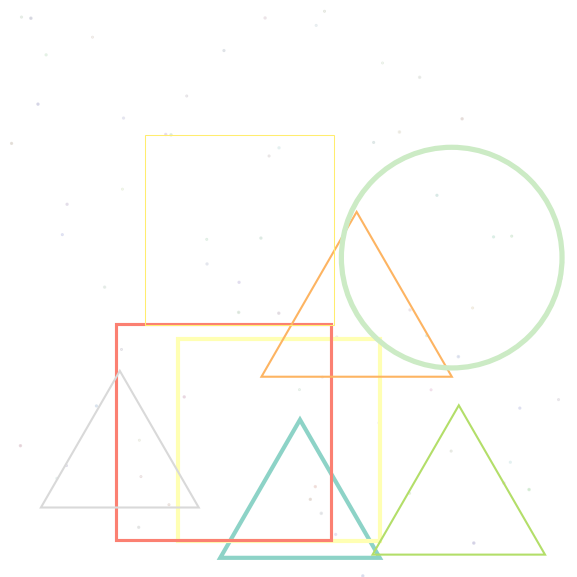[{"shape": "triangle", "thickness": 2, "radius": 0.8, "center": [0.519, 0.113]}, {"shape": "square", "thickness": 2, "radius": 0.87, "center": [0.484, 0.237]}, {"shape": "square", "thickness": 1.5, "radius": 0.93, "center": [0.387, 0.251]}, {"shape": "triangle", "thickness": 1, "radius": 0.95, "center": [0.618, 0.442]}, {"shape": "triangle", "thickness": 1, "radius": 0.86, "center": [0.794, 0.125]}, {"shape": "triangle", "thickness": 1, "radius": 0.79, "center": [0.207, 0.199]}, {"shape": "circle", "thickness": 2.5, "radius": 0.96, "center": [0.782, 0.553]}, {"shape": "square", "thickness": 0.5, "radius": 0.82, "center": [0.415, 0.601]}]